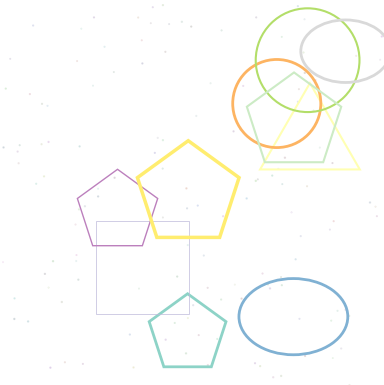[{"shape": "pentagon", "thickness": 2, "radius": 0.52, "center": [0.487, 0.132]}, {"shape": "triangle", "thickness": 1.5, "radius": 0.75, "center": [0.805, 0.635]}, {"shape": "square", "thickness": 0.5, "radius": 0.6, "center": [0.37, 0.305]}, {"shape": "oval", "thickness": 2, "radius": 0.71, "center": [0.762, 0.178]}, {"shape": "circle", "thickness": 2, "radius": 0.57, "center": [0.719, 0.731]}, {"shape": "circle", "thickness": 1.5, "radius": 0.67, "center": [0.799, 0.844]}, {"shape": "oval", "thickness": 2, "radius": 0.58, "center": [0.897, 0.867]}, {"shape": "pentagon", "thickness": 1, "radius": 0.55, "center": [0.305, 0.451]}, {"shape": "pentagon", "thickness": 1.5, "radius": 0.64, "center": [0.764, 0.683]}, {"shape": "pentagon", "thickness": 2.5, "radius": 0.69, "center": [0.489, 0.496]}]